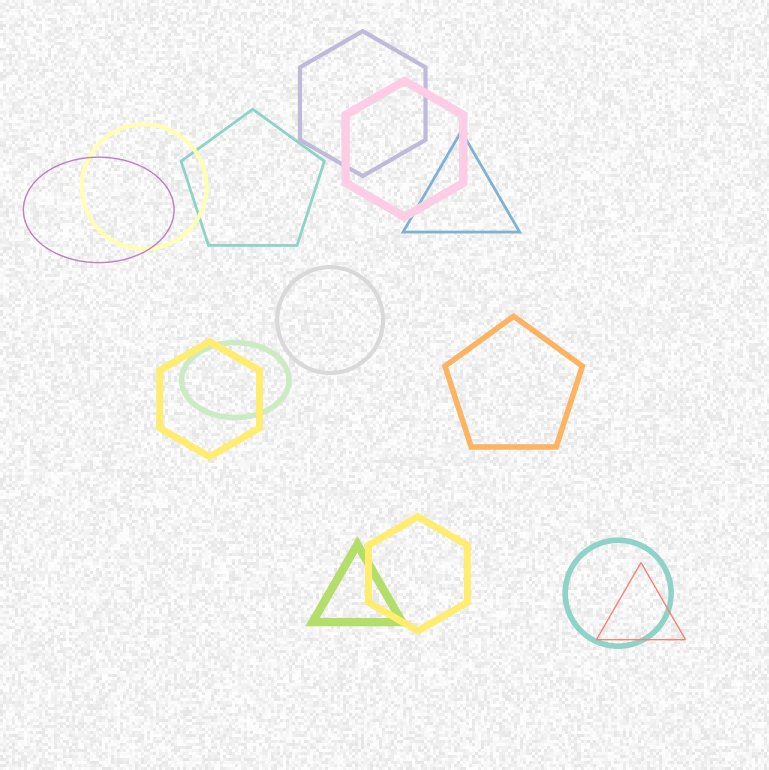[{"shape": "circle", "thickness": 2, "radius": 0.34, "center": [0.803, 0.23]}, {"shape": "pentagon", "thickness": 1, "radius": 0.49, "center": [0.328, 0.76]}, {"shape": "circle", "thickness": 1.5, "radius": 0.41, "center": [0.187, 0.758]}, {"shape": "hexagon", "thickness": 1.5, "radius": 0.47, "center": [0.471, 0.865]}, {"shape": "triangle", "thickness": 0.5, "radius": 0.33, "center": [0.832, 0.203]}, {"shape": "triangle", "thickness": 1, "radius": 0.44, "center": [0.599, 0.742]}, {"shape": "pentagon", "thickness": 2, "radius": 0.47, "center": [0.667, 0.495]}, {"shape": "triangle", "thickness": 3, "radius": 0.34, "center": [0.464, 0.226]}, {"shape": "hexagon", "thickness": 3, "radius": 0.44, "center": [0.525, 0.807]}, {"shape": "circle", "thickness": 1.5, "radius": 0.34, "center": [0.429, 0.584]}, {"shape": "oval", "thickness": 0.5, "radius": 0.49, "center": [0.128, 0.727]}, {"shape": "oval", "thickness": 2, "radius": 0.35, "center": [0.306, 0.506]}, {"shape": "hexagon", "thickness": 2.5, "radius": 0.37, "center": [0.543, 0.255]}, {"shape": "hexagon", "thickness": 2.5, "radius": 0.37, "center": [0.272, 0.482]}]